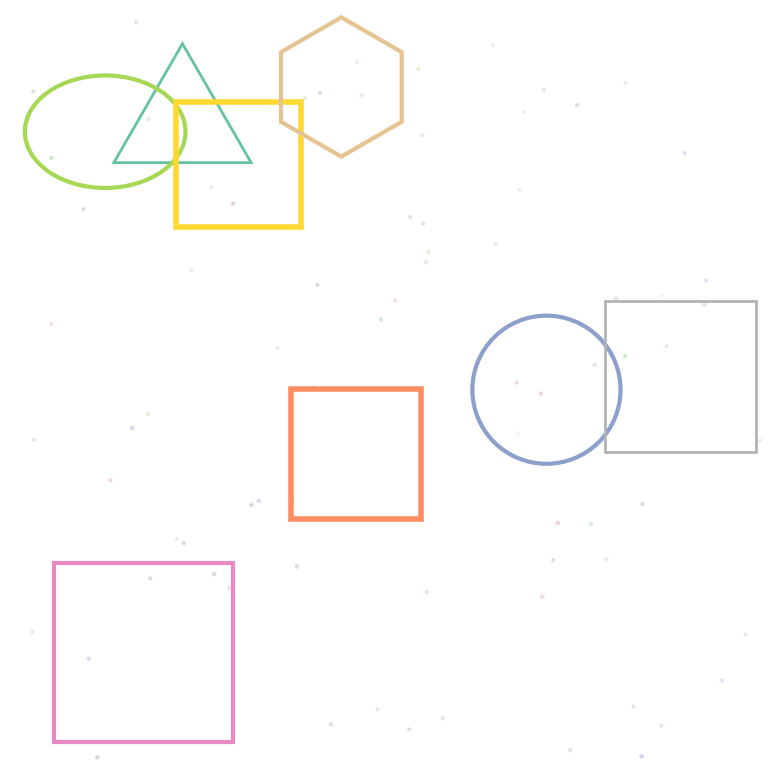[{"shape": "triangle", "thickness": 1, "radius": 0.51, "center": [0.237, 0.84]}, {"shape": "square", "thickness": 2, "radius": 0.42, "center": [0.463, 0.411]}, {"shape": "circle", "thickness": 1.5, "radius": 0.48, "center": [0.71, 0.494]}, {"shape": "square", "thickness": 1.5, "radius": 0.58, "center": [0.186, 0.153]}, {"shape": "oval", "thickness": 1.5, "radius": 0.52, "center": [0.137, 0.829]}, {"shape": "square", "thickness": 2, "radius": 0.41, "center": [0.31, 0.786]}, {"shape": "hexagon", "thickness": 1.5, "radius": 0.45, "center": [0.443, 0.887]}, {"shape": "square", "thickness": 1, "radius": 0.49, "center": [0.884, 0.511]}]